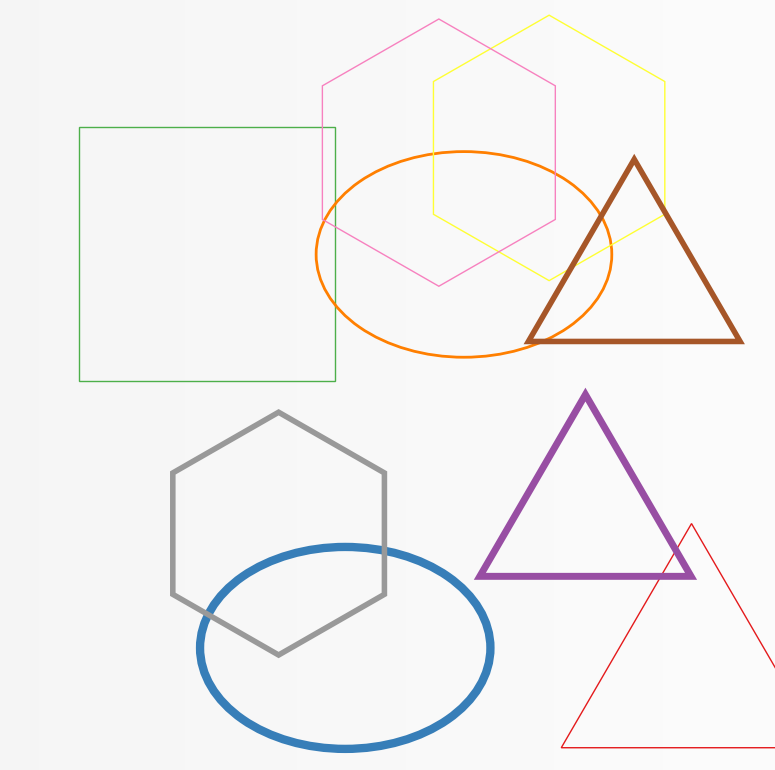[{"shape": "triangle", "thickness": 0.5, "radius": 0.97, "center": [0.892, 0.126]}, {"shape": "oval", "thickness": 3, "radius": 0.94, "center": [0.445, 0.159]}, {"shape": "square", "thickness": 0.5, "radius": 0.83, "center": [0.267, 0.67]}, {"shape": "triangle", "thickness": 2.5, "radius": 0.79, "center": [0.755, 0.33]}, {"shape": "oval", "thickness": 1, "radius": 0.95, "center": [0.599, 0.67]}, {"shape": "hexagon", "thickness": 0.5, "radius": 0.86, "center": [0.709, 0.808]}, {"shape": "triangle", "thickness": 2, "radius": 0.79, "center": [0.818, 0.635]}, {"shape": "hexagon", "thickness": 0.5, "radius": 0.87, "center": [0.566, 0.802]}, {"shape": "hexagon", "thickness": 2, "radius": 0.79, "center": [0.359, 0.307]}]